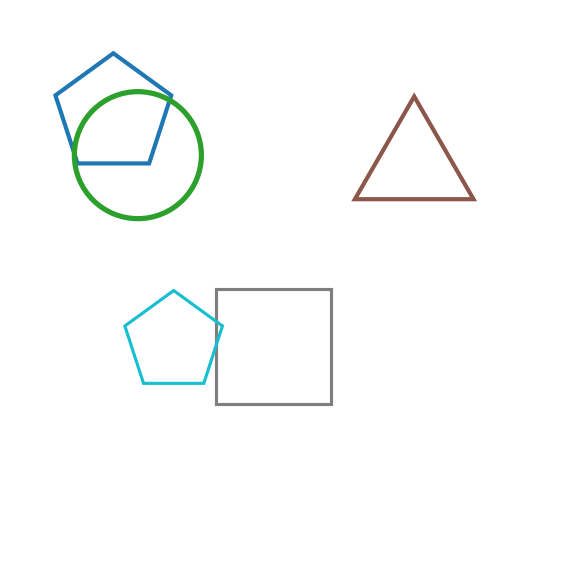[{"shape": "pentagon", "thickness": 2, "radius": 0.53, "center": [0.196, 0.801]}, {"shape": "circle", "thickness": 2.5, "radius": 0.55, "center": [0.239, 0.73]}, {"shape": "triangle", "thickness": 2, "radius": 0.59, "center": [0.717, 0.713]}, {"shape": "square", "thickness": 1.5, "radius": 0.5, "center": [0.474, 0.398]}, {"shape": "pentagon", "thickness": 1.5, "radius": 0.44, "center": [0.301, 0.407]}]